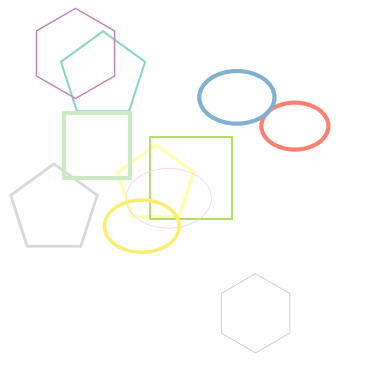[{"shape": "pentagon", "thickness": 1.5, "radius": 0.57, "center": [0.268, 0.804]}, {"shape": "pentagon", "thickness": 2.5, "radius": 0.52, "center": [0.404, 0.521]}, {"shape": "hexagon", "thickness": 0.5, "radius": 0.51, "center": [0.664, 0.186]}, {"shape": "oval", "thickness": 3, "radius": 0.44, "center": [0.766, 0.672]}, {"shape": "oval", "thickness": 3, "radius": 0.49, "center": [0.615, 0.747]}, {"shape": "square", "thickness": 1.5, "radius": 0.53, "center": [0.495, 0.537]}, {"shape": "oval", "thickness": 0.5, "radius": 0.55, "center": [0.438, 0.485]}, {"shape": "pentagon", "thickness": 2, "radius": 0.59, "center": [0.14, 0.456]}, {"shape": "hexagon", "thickness": 1, "radius": 0.59, "center": [0.196, 0.861]}, {"shape": "square", "thickness": 3, "radius": 0.42, "center": [0.252, 0.622]}, {"shape": "oval", "thickness": 2.5, "radius": 0.48, "center": [0.368, 0.413]}]